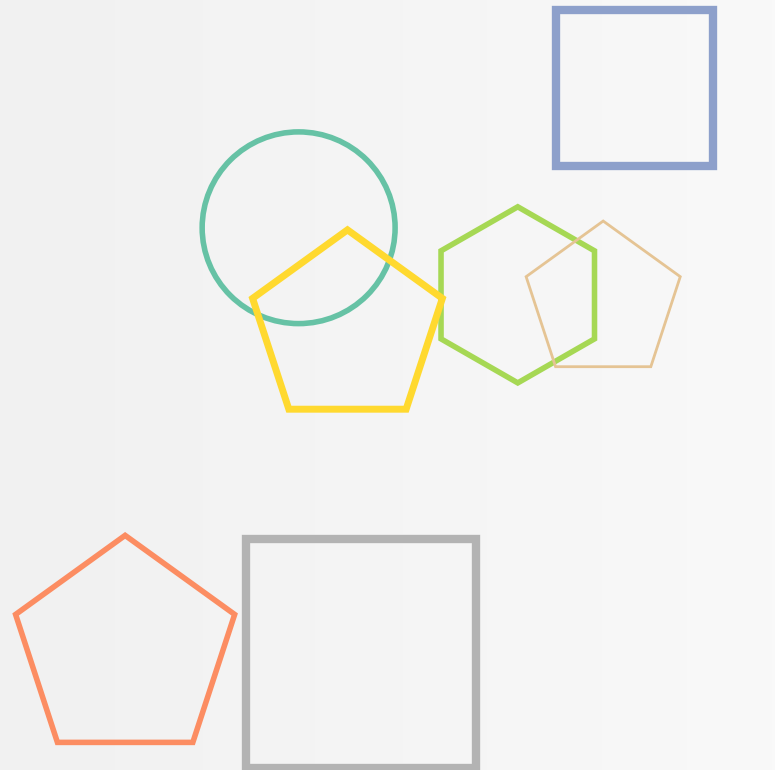[{"shape": "circle", "thickness": 2, "radius": 0.62, "center": [0.385, 0.704]}, {"shape": "pentagon", "thickness": 2, "radius": 0.74, "center": [0.161, 0.156]}, {"shape": "square", "thickness": 3, "radius": 0.51, "center": [0.819, 0.886]}, {"shape": "hexagon", "thickness": 2, "radius": 0.57, "center": [0.668, 0.617]}, {"shape": "pentagon", "thickness": 2.5, "radius": 0.64, "center": [0.448, 0.573]}, {"shape": "pentagon", "thickness": 1, "radius": 0.52, "center": [0.778, 0.608]}, {"shape": "square", "thickness": 3, "radius": 0.74, "center": [0.466, 0.151]}]